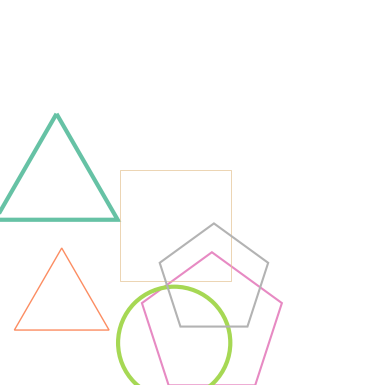[{"shape": "triangle", "thickness": 3, "radius": 0.92, "center": [0.147, 0.521]}, {"shape": "triangle", "thickness": 1, "radius": 0.71, "center": [0.16, 0.214]}, {"shape": "pentagon", "thickness": 1.5, "radius": 0.96, "center": [0.55, 0.154]}, {"shape": "circle", "thickness": 3, "radius": 0.73, "center": [0.452, 0.11]}, {"shape": "square", "thickness": 0.5, "radius": 0.72, "center": [0.456, 0.415]}, {"shape": "pentagon", "thickness": 1.5, "radius": 0.74, "center": [0.556, 0.272]}]